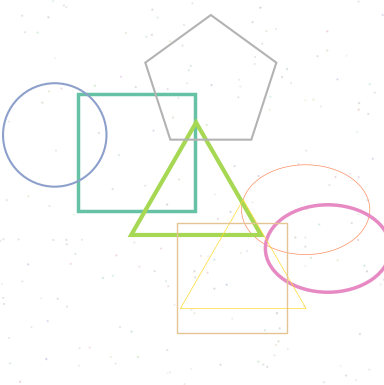[{"shape": "square", "thickness": 2.5, "radius": 0.76, "center": [0.355, 0.603]}, {"shape": "oval", "thickness": 0.5, "radius": 0.83, "center": [0.794, 0.455]}, {"shape": "circle", "thickness": 1.5, "radius": 0.67, "center": [0.142, 0.649]}, {"shape": "oval", "thickness": 2.5, "radius": 0.81, "center": [0.852, 0.354]}, {"shape": "triangle", "thickness": 3, "radius": 0.97, "center": [0.509, 0.487]}, {"shape": "triangle", "thickness": 0.5, "radius": 0.94, "center": [0.632, 0.293]}, {"shape": "square", "thickness": 1, "radius": 0.71, "center": [0.602, 0.278]}, {"shape": "pentagon", "thickness": 1.5, "radius": 0.89, "center": [0.548, 0.782]}]